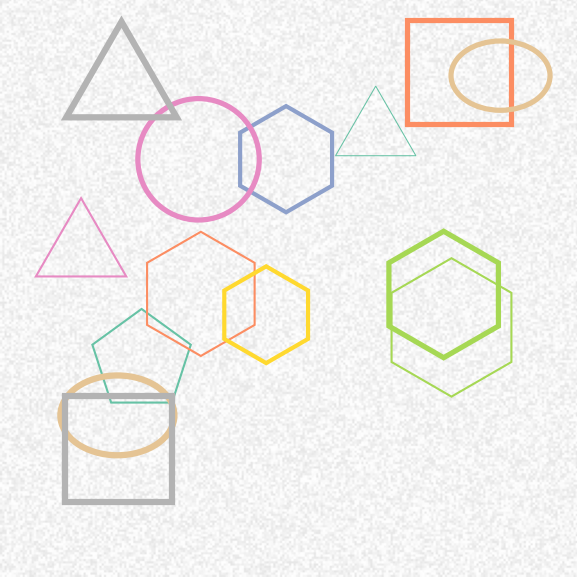[{"shape": "pentagon", "thickness": 1, "radius": 0.45, "center": [0.245, 0.375]}, {"shape": "triangle", "thickness": 0.5, "radius": 0.4, "center": [0.651, 0.77]}, {"shape": "square", "thickness": 2.5, "radius": 0.45, "center": [0.795, 0.875]}, {"shape": "hexagon", "thickness": 1, "radius": 0.54, "center": [0.348, 0.49]}, {"shape": "hexagon", "thickness": 2, "radius": 0.46, "center": [0.495, 0.724]}, {"shape": "triangle", "thickness": 1, "radius": 0.45, "center": [0.14, 0.566]}, {"shape": "circle", "thickness": 2.5, "radius": 0.53, "center": [0.344, 0.723]}, {"shape": "hexagon", "thickness": 2.5, "radius": 0.55, "center": [0.768, 0.489]}, {"shape": "hexagon", "thickness": 1, "radius": 0.6, "center": [0.782, 0.432]}, {"shape": "hexagon", "thickness": 2, "radius": 0.42, "center": [0.461, 0.454]}, {"shape": "oval", "thickness": 3, "radius": 0.49, "center": [0.203, 0.28]}, {"shape": "oval", "thickness": 2.5, "radius": 0.43, "center": [0.867, 0.868]}, {"shape": "triangle", "thickness": 3, "radius": 0.55, "center": [0.21, 0.851]}, {"shape": "square", "thickness": 3, "radius": 0.46, "center": [0.205, 0.221]}]